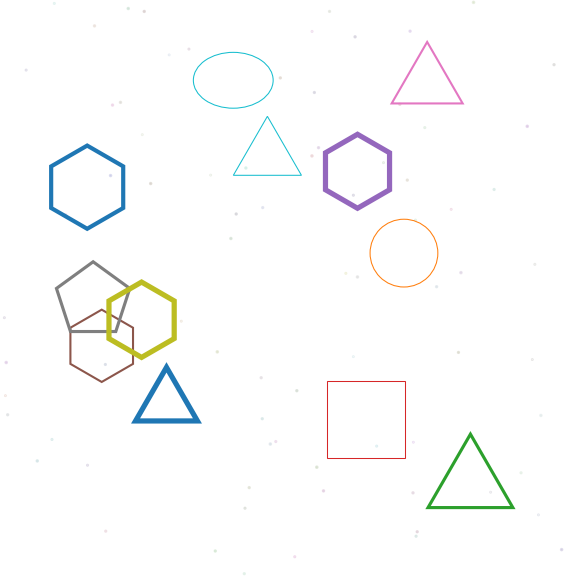[{"shape": "hexagon", "thickness": 2, "radius": 0.36, "center": [0.151, 0.675]}, {"shape": "triangle", "thickness": 2.5, "radius": 0.31, "center": [0.288, 0.301]}, {"shape": "circle", "thickness": 0.5, "radius": 0.29, "center": [0.699, 0.561]}, {"shape": "triangle", "thickness": 1.5, "radius": 0.42, "center": [0.815, 0.163]}, {"shape": "square", "thickness": 0.5, "radius": 0.33, "center": [0.634, 0.273]}, {"shape": "hexagon", "thickness": 2.5, "radius": 0.32, "center": [0.619, 0.703]}, {"shape": "hexagon", "thickness": 1, "radius": 0.31, "center": [0.176, 0.4]}, {"shape": "triangle", "thickness": 1, "radius": 0.35, "center": [0.74, 0.856]}, {"shape": "pentagon", "thickness": 1.5, "radius": 0.33, "center": [0.161, 0.479]}, {"shape": "hexagon", "thickness": 2.5, "radius": 0.33, "center": [0.245, 0.445]}, {"shape": "triangle", "thickness": 0.5, "radius": 0.34, "center": [0.463, 0.73]}, {"shape": "oval", "thickness": 0.5, "radius": 0.35, "center": [0.404, 0.86]}]